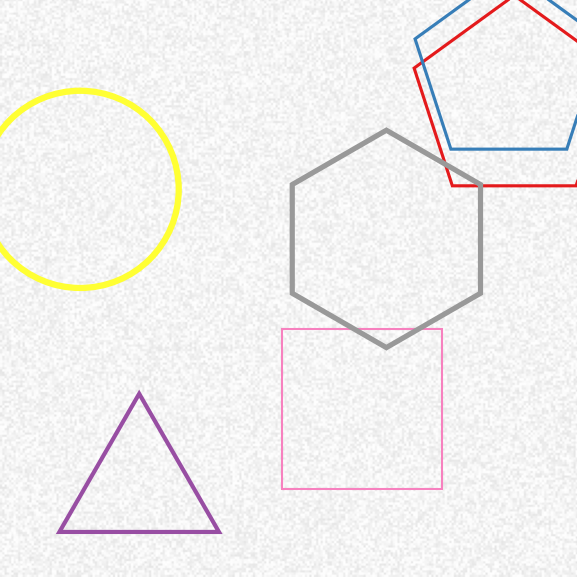[{"shape": "pentagon", "thickness": 1.5, "radius": 0.91, "center": [0.89, 0.825]}, {"shape": "pentagon", "thickness": 1.5, "radius": 0.85, "center": [0.881, 0.879]}, {"shape": "triangle", "thickness": 2, "radius": 0.8, "center": [0.241, 0.158]}, {"shape": "circle", "thickness": 3, "radius": 0.85, "center": [0.139, 0.671]}, {"shape": "square", "thickness": 1, "radius": 0.69, "center": [0.626, 0.291]}, {"shape": "hexagon", "thickness": 2.5, "radius": 0.94, "center": [0.669, 0.585]}]